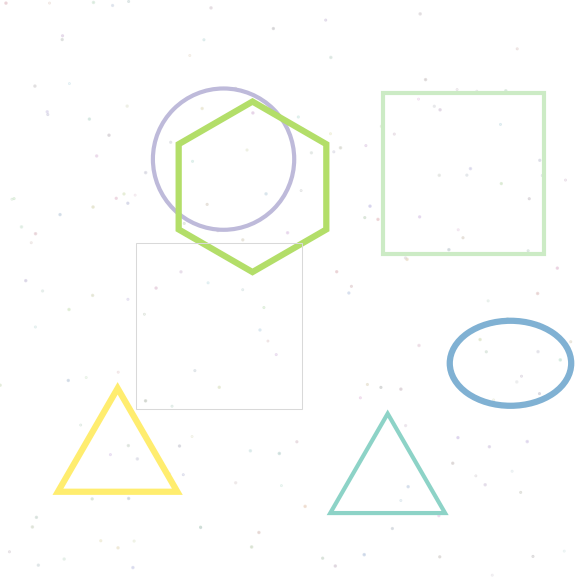[{"shape": "triangle", "thickness": 2, "radius": 0.57, "center": [0.671, 0.168]}, {"shape": "circle", "thickness": 2, "radius": 0.61, "center": [0.387, 0.724]}, {"shape": "oval", "thickness": 3, "radius": 0.53, "center": [0.884, 0.37]}, {"shape": "hexagon", "thickness": 3, "radius": 0.74, "center": [0.437, 0.676]}, {"shape": "square", "thickness": 0.5, "radius": 0.72, "center": [0.38, 0.435]}, {"shape": "square", "thickness": 2, "radius": 0.69, "center": [0.803, 0.699]}, {"shape": "triangle", "thickness": 3, "radius": 0.6, "center": [0.204, 0.207]}]